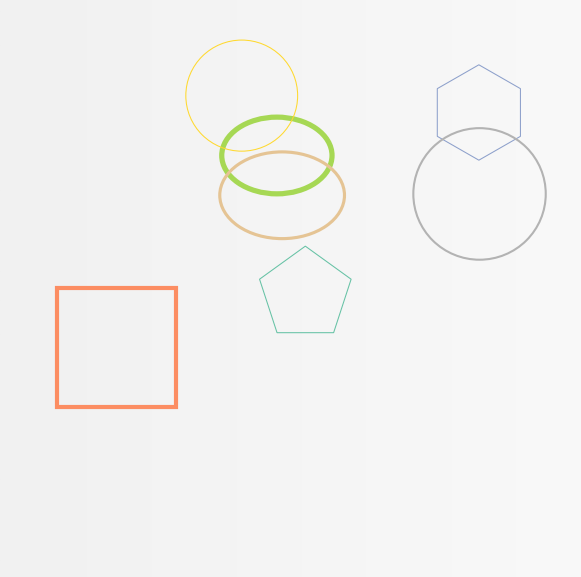[{"shape": "pentagon", "thickness": 0.5, "radius": 0.41, "center": [0.525, 0.49]}, {"shape": "square", "thickness": 2, "radius": 0.51, "center": [0.2, 0.398]}, {"shape": "hexagon", "thickness": 0.5, "radius": 0.41, "center": [0.824, 0.804]}, {"shape": "oval", "thickness": 2.5, "radius": 0.47, "center": [0.476, 0.73]}, {"shape": "circle", "thickness": 0.5, "radius": 0.48, "center": [0.416, 0.834]}, {"shape": "oval", "thickness": 1.5, "radius": 0.54, "center": [0.485, 0.661]}, {"shape": "circle", "thickness": 1, "radius": 0.57, "center": [0.825, 0.663]}]